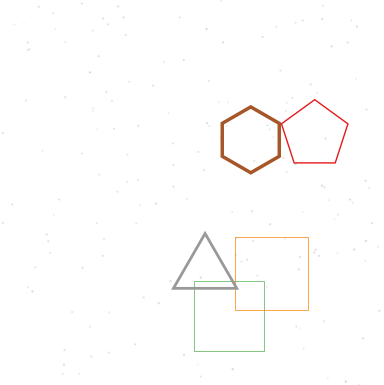[{"shape": "pentagon", "thickness": 1, "radius": 0.45, "center": [0.817, 0.65]}, {"shape": "square", "thickness": 0.5, "radius": 0.46, "center": [0.594, 0.179]}, {"shape": "square", "thickness": 0.5, "radius": 0.47, "center": [0.705, 0.289]}, {"shape": "hexagon", "thickness": 2.5, "radius": 0.43, "center": [0.651, 0.637]}, {"shape": "triangle", "thickness": 2, "radius": 0.47, "center": [0.533, 0.299]}]